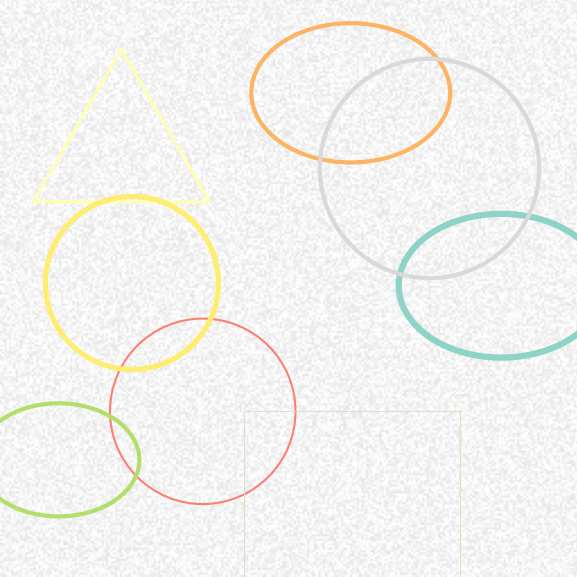[{"shape": "oval", "thickness": 3, "radius": 0.89, "center": [0.868, 0.504]}, {"shape": "triangle", "thickness": 1.5, "radius": 0.88, "center": [0.21, 0.738]}, {"shape": "circle", "thickness": 1, "radius": 0.8, "center": [0.351, 0.287]}, {"shape": "oval", "thickness": 2, "radius": 0.86, "center": [0.607, 0.838]}, {"shape": "oval", "thickness": 2, "radius": 0.7, "center": [0.101, 0.203]}, {"shape": "circle", "thickness": 2, "radius": 0.95, "center": [0.744, 0.707]}, {"shape": "square", "thickness": 0.5, "radius": 0.93, "center": [0.61, 0.1]}, {"shape": "circle", "thickness": 2.5, "radius": 0.75, "center": [0.228, 0.509]}]